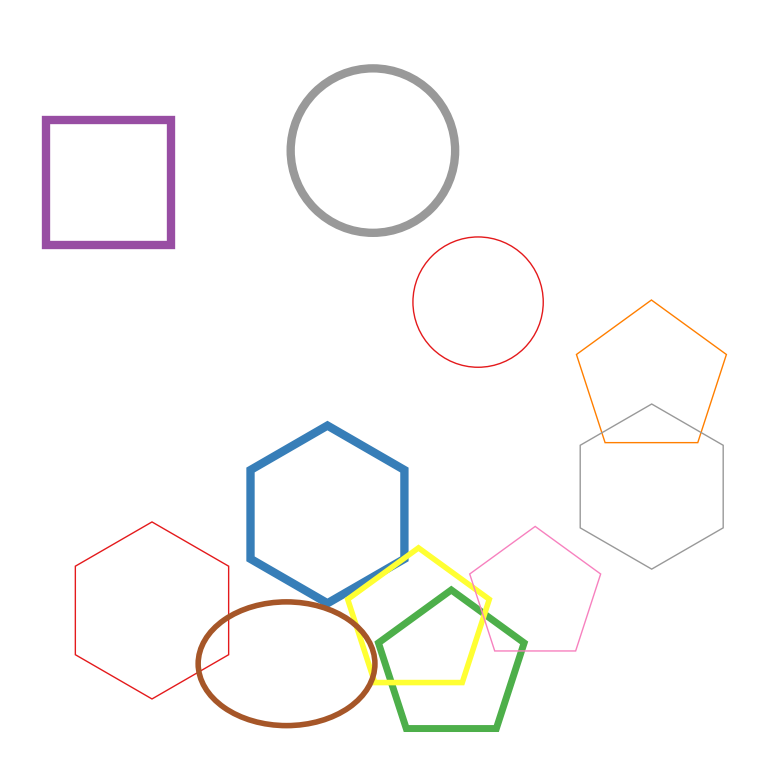[{"shape": "hexagon", "thickness": 0.5, "radius": 0.57, "center": [0.197, 0.207]}, {"shape": "circle", "thickness": 0.5, "radius": 0.42, "center": [0.621, 0.608]}, {"shape": "hexagon", "thickness": 3, "radius": 0.58, "center": [0.425, 0.332]}, {"shape": "pentagon", "thickness": 2.5, "radius": 0.5, "center": [0.586, 0.134]}, {"shape": "square", "thickness": 3, "radius": 0.41, "center": [0.141, 0.763]}, {"shape": "pentagon", "thickness": 0.5, "radius": 0.51, "center": [0.846, 0.508]}, {"shape": "pentagon", "thickness": 2, "radius": 0.48, "center": [0.544, 0.192]}, {"shape": "oval", "thickness": 2, "radius": 0.57, "center": [0.372, 0.138]}, {"shape": "pentagon", "thickness": 0.5, "radius": 0.45, "center": [0.695, 0.227]}, {"shape": "circle", "thickness": 3, "radius": 0.53, "center": [0.484, 0.804]}, {"shape": "hexagon", "thickness": 0.5, "radius": 0.54, "center": [0.846, 0.368]}]